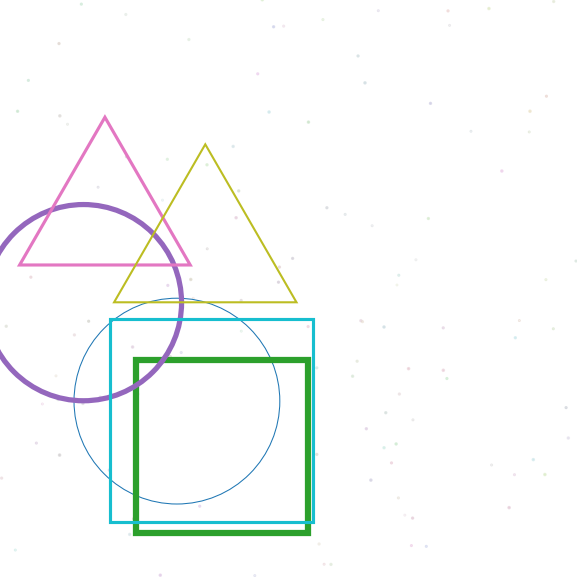[{"shape": "circle", "thickness": 0.5, "radius": 0.89, "center": [0.306, 0.305]}, {"shape": "square", "thickness": 3, "radius": 0.75, "center": [0.384, 0.226]}, {"shape": "circle", "thickness": 2.5, "radius": 0.85, "center": [0.145, 0.475]}, {"shape": "triangle", "thickness": 1.5, "radius": 0.85, "center": [0.182, 0.626]}, {"shape": "triangle", "thickness": 1, "radius": 0.91, "center": [0.355, 0.567]}, {"shape": "square", "thickness": 1.5, "radius": 0.88, "center": [0.366, 0.271]}]